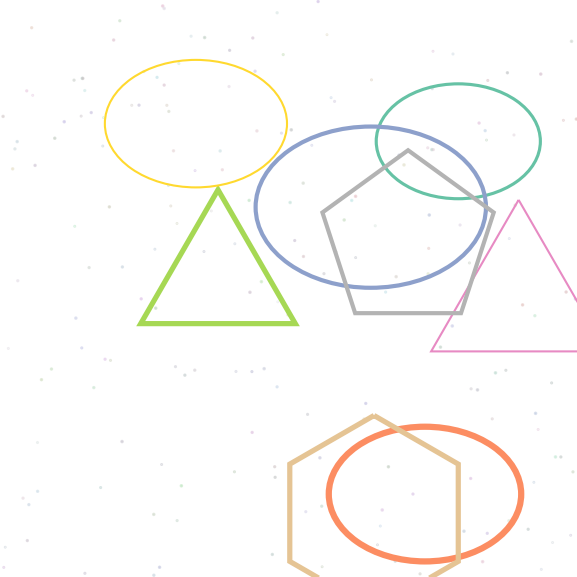[{"shape": "oval", "thickness": 1.5, "radius": 0.71, "center": [0.794, 0.754]}, {"shape": "oval", "thickness": 3, "radius": 0.83, "center": [0.736, 0.144]}, {"shape": "oval", "thickness": 2, "radius": 1.0, "center": [0.642, 0.64]}, {"shape": "triangle", "thickness": 1, "radius": 0.87, "center": [0.898, 0.478]}, {"shape": "triangle", "thickness": 2.5, "radius": 0.77, "center": [0.378, 0.516]}, {"shape": "oval", "thickness": 1, "radius": 0.79, "center": [0.339, 0.785]}, {"shape": "hexagon", "thickness": 2.5, "radius": 0.84, "center": [0.648, 0.111]}, {"shape": "pentagon", "thickness": 2, "radius": 0.78, "center": [0.707, 0.583]}]